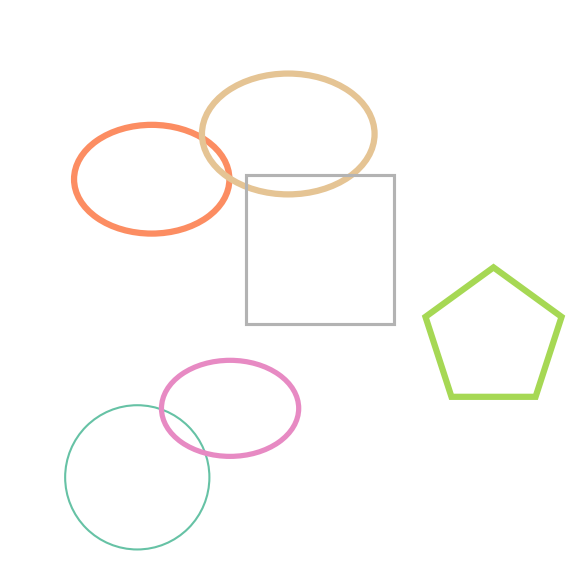[{"shape": "circle", "thickness": 1, "radius": 0.62, "center": [0.238, 0.173]}, {"shape": "oval", "thickness": 3, "radius": 0.67, "center": [0.263, 0.689]}, {"shape": "oval", "thickness": 2.5, "radius": 0.59, "center": [0.398, 0.292]}, {"shape": "pentagon", "thickness": 3, "radius": 0.62, "center": [0.855, 0.412]}, {"shape": "oval", "thickness": 3, "radius": 0.75, "center": [0.499, 0.767]}, {"shape": "square", "thickness": 1.5, "radius": 0.64, "center": [0.554, 0.567]}]